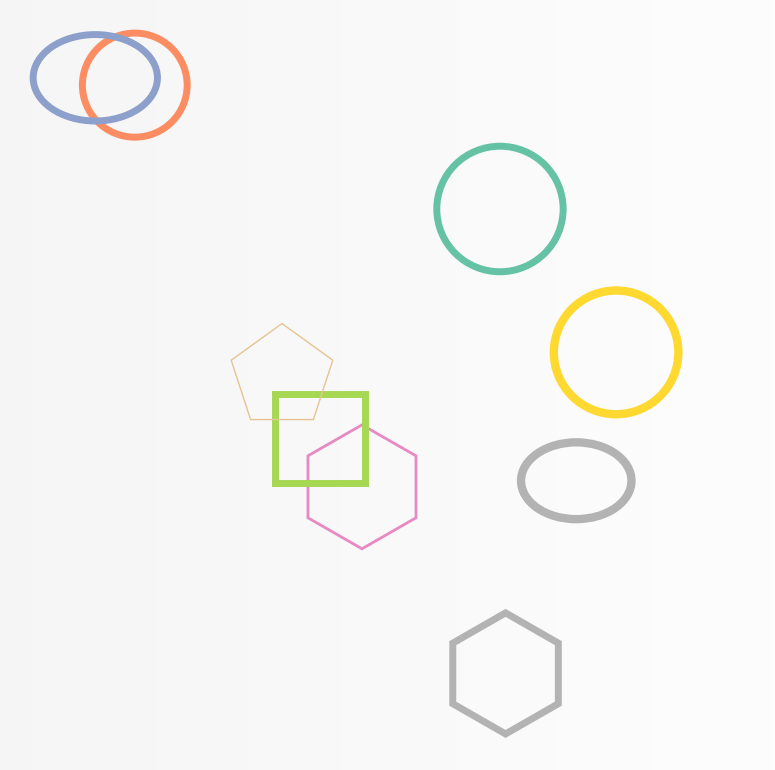[{"shape": "circle", "thickness": 2.5, "radius": 0.41, "center": [0.645, 0.729]}, {"shape": "circle", "thickness": 2.5, "radius": 0.34, "center": [0.174, 0.889]}, {"shape": "oval", "thickness": 2.5, "radius": 0.4, "center": [0.123, 0.899]}, {"shape": "hexagon", "thickness": 1, "radius": 0.4, "center": [0.467, 0.368]}, {"shape": "square", "thickness": 2.5, "radius": 0.29, "center": [0.413, 0.43]}, {"shape": "circle", "thickness": 3, "radius": 0.4, "center": [0.795, 0.542]}, {"shape": "pentagon", "thickness": 0.5, "radius": 0.34, "center": [0.364, 0.511]}, {"shape": "oval", "thickness": 3, "radius": 0.36, "center": [0.744, 0.376]}, {"shape": "hexagon", "thickness": 2.5, "radius": 0.39, "center": [0.652, 0.125]}]